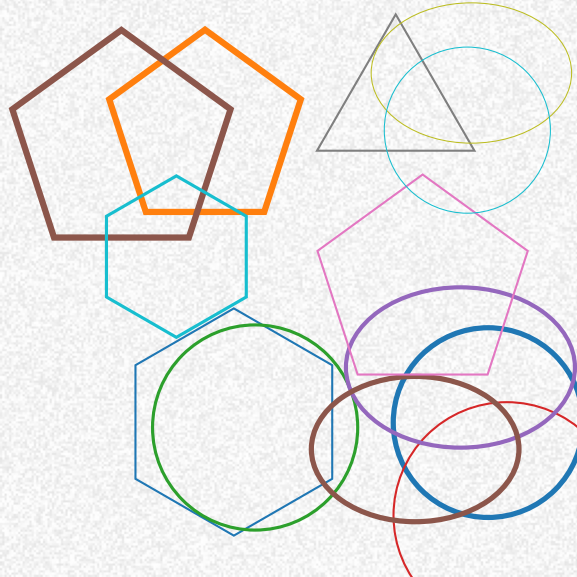[{"shape": "circle", "thickness": 2.5, "radius": 0.82, "center": [0.845, 0.267]}, {"shape": "hexagon", "thickness": 1, "radius": 0.98, "center": [0.405, 0.268]}, {"shape": "pentagon", "thickness": 3, "radius": 0.87, "center": [0.355, 0.773]}, {"shape": "circle", "thickness": 1.5, "radius": 0.89, "center": [0.442, 0.259]}, {"shape": "circle", "thickness": 1, "radius": 0.98, "center": [0.878, 0.107]}, {"shape": "oval", "thickness": 2, "radius": 0.99, "center": [0.797, 0.363]}, {"shape": "oval", "thickness": 2.5, "radius": 0.9, "center": [0.719, 0.222]}, {"shape": "pentagon", "thickness": 3, "radius": 0.99, "center": [0.21, 0.749]}, {"shape": "pentagon", "thickness": 1, "radius": 0.96, "center": [0.732, 0.505]}, {"shape": "triangle", "thickness": 1, "radius": 0.79, "center": [0.685, 0.817]}, {"shape": "oval", "thickness": 0.5, "radius": 0.87, "center": [0.816, 0.873]}, {"shape": "circle", "thickness": 0.5, "radius": 0.72, "center": [0.809, 0.774]}, {"shape": "hexagon", "thickness": 1.5, "radius": 0.7, "center": [0.305, 0.555]}]